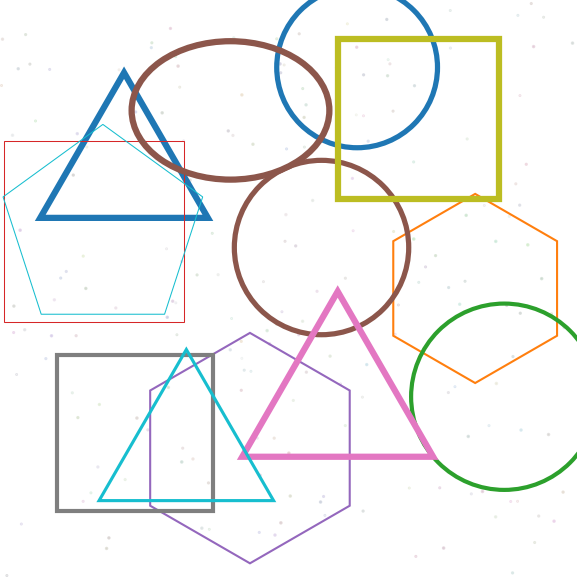[{"shape": "triangle", "thickness": 3, "radius": 0.84, "center": [0.215, 0.706]}, {"shape": "circle", "thickness": 2.5, "radius": 0.7, "center": [0.618, 0.883]}, {"shape": "hexagon", "thickness": 1, "radius": 0.82, "center": [0.823, 0.5]}, {"shape": "circle", "thickness": 2, "radius": 0.81, "center": [0.873, 0.312]}, {"shape": "square", "thickness": 0.5, "radius": 0.78, "center": [0.163, 0.599]}, {"shape": "hexagon", "thickness": 1, "radius": 1.0, "center": [0.433, 0.223]}, {"shape": "circle", "thickness": 2.5, "radius": 0.75, "center": [0.557, 0.571]}, {"shape": "oval", "thickness": 3, "radius": 0.86, "center": [0.399, 0.808]}, {"shape": "triangle", "thickness": 3, "radius": 0.95, "center": [0.585, 0.304]}, {"shape": "square", "thickness": 2, "radius": 0.67, "center": [0.234, 0.249]}, {"shape": "square", "thickness": 3, "radius": 0.69, "center": [0.725, 0.793]}, {"shape": "pentagon", "thickness": 0.5, "radius": 0.91, "center": [0.178, 0.602]}, {"shape": "triangle", "thickness": 1.5, "radius": 0.87, "center": [0.323, 0.219]}]